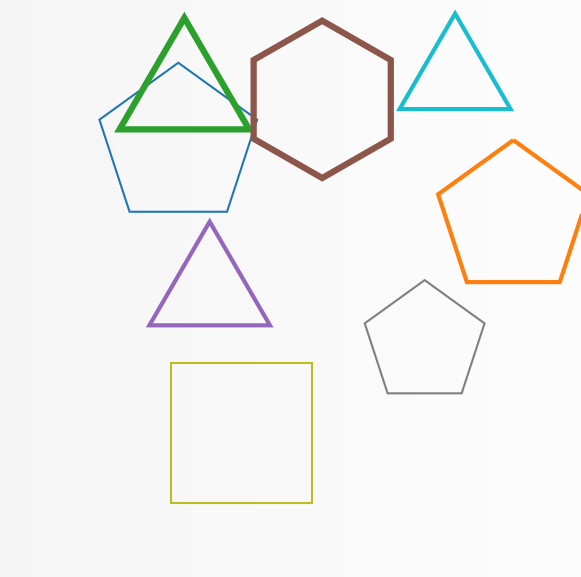[{"shape": "pentagon", "thickness": 1, "radius": 0.71, "center": [0.307, 0.748]}, {"shape": "pentagon", "thickness": 2, "radius": 0.68, "center": [0.883, 0.621]}, {"shape": "triangle", "thickness": 3, "radius": 0.64, "center": [0.317, 0.839]}, {"shape": "triangle", "thickness": 2, "radius": 0.6, "center": [0.361, 0.496]}, {"shape": "hexagon", "thickness": 3, "radius": 0.68, "center": [0.554, 0.827]}, {"shape": "pentagon", "thickness": 1, "radius": 0.54, "center": [0.731, 0.406]}, {"shape": "square", "thickness": 1, "radius": 0.61, "center": [0.415, 0.249]}, {"shape": "triangle", "thickness": 2, "radius": 0.55, "center": [0.783, 0.865]}]